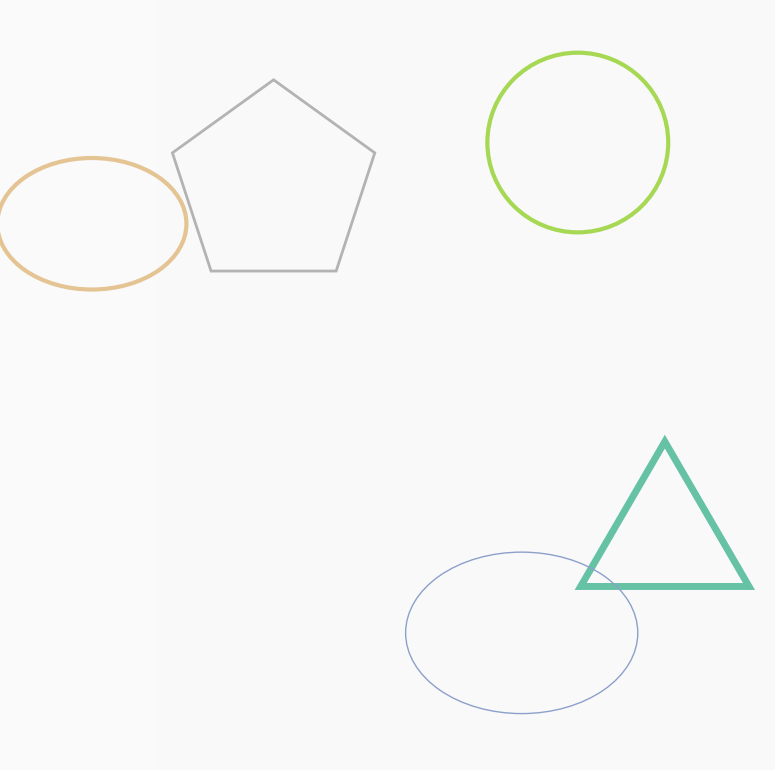[{"shape": "triangle", "thickness": 2.5, "radius": 0.63, "center": [0.858, 0.301]}, {"shape": "oval", "thickness": 0.5, "radius": 0.75, "center": [0.673, 0.178]}, {"shape": "circle", "thickness": 1.5, "radius": 0.58, "center": [0.746, 0.815]}, {"shape": "oval", "thickness": 1.5, "radius": 0.61, "center": [0.119, 0.709]}, {"shape": "pentagon", "thickness": 1, "radius": 0.69, "center": [0.353, 0.759]}]